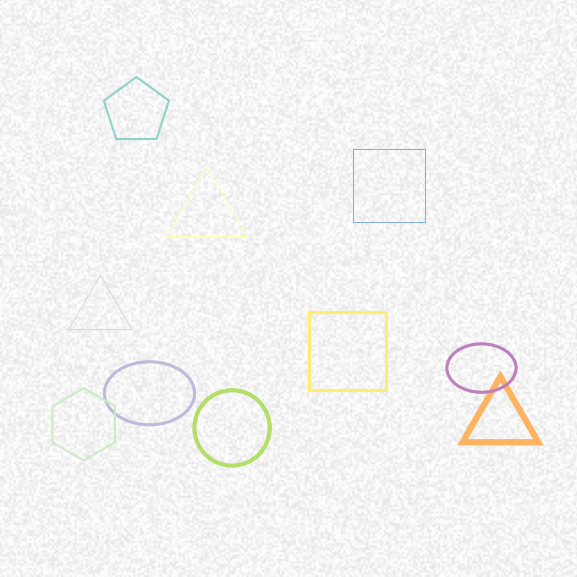[{"shape": "pentagon", "thickness": 1, "radius": 0.3, "center": [0.236, 0.806]}, {"shape": "triangle", "thickness": 0.5, "radius": 0.4, "center": [0.358, 0.63]}, {"shape": "oval", "thickness": 1.5, "radius": 0.39, "center": [0.259, 0.318]}, {"shape": "square", "thickness": 0.5, "radius": 0.31, "center": [0.674, 0.678]}, {"shape": "triangle", "thickness": 3, "radius": 0.38, "center": [0.867, 0.271]}, {"shape": "circle", "thickness": 2, "radius": 0.33, "center": [0.402, 0.258]}, {"shape": "triangle", "thickness": 0.5, "radius": 0.32, "center": [0.174, 0.46]}, {"shape": "oval", "thickness": 1.5, "radius": 0.3, "center": [0.834, 0.362]}, {"shape": "hexagon", "thickness": 1, "radius": 0.31, "center": [0.145, 0.264]}, {"shape": "square", "thickness": 1.5, "radius": 0.34, "center": [0.602, 0.392]}]